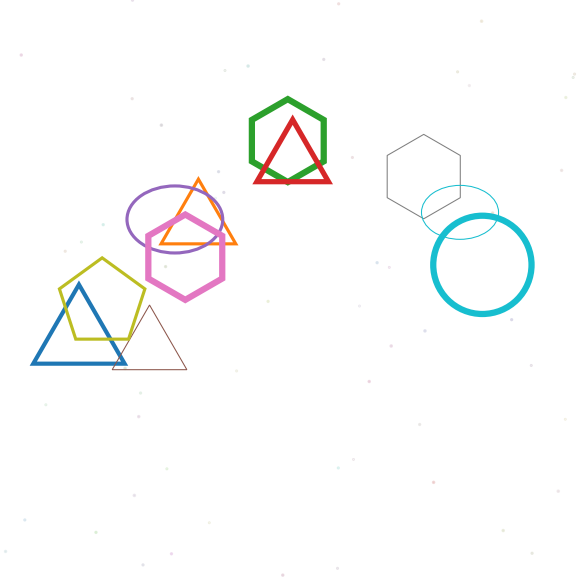[{"shape": "triangle", "thickness": 2, "radius": 0.46, "center": [0.137, 0.415]}, {"shape": "triangle", "thickness": 1.5, "radius": 0.37, "center": [0.344, 0.614]}, {"shape": "hexagon", "thickness": 3, "radius": 0.36, "center": [0.498, 0.756]}, {"shape": "triangle", "thickness": 2.5, "radius": 0.36, "center": [0.507, 0.72]}, {"shape": "oval", "thickness": 1.5, "radius": 0.41, "center": [0.303, 0.619]}, {"shape": "triangle", "thickness": 0.5, "radius": 0.37, "center": [0.259, 0.396]}, {"shape": "hexagon", "thickness": 3, "radius": 0.37, "center": [0.321, 0.554]}, {"shape": "hexagon", "thickness": 0.5, "radius": 0.37, "center": [0.734, 0.693]}, {"shape": "pentagon", "thickness": 1.5, "radius": 0.39, "center": [0.177, 0.475]}, {"shape": "oval", "thickness": 0.5, "radius": 0.33, "center": [0.797, 0.631]}, {"shape": "circle", "thickness": 3, "radius": 0.43, "center": [0.835, 0.541]}]